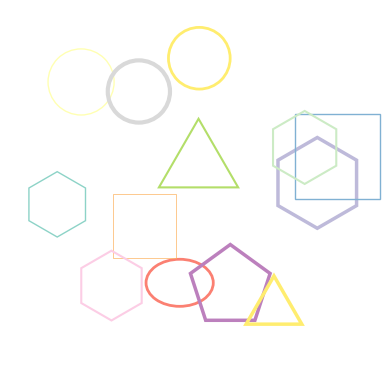[{"shape": "hexagon", "thickness": 1, "radius": 0.42, "center": [0.149, 0.469]}, {"shape": "circle", "thickness": 1, "radius": 0.43, "center": [0.211, 0.787]}, {"shape": "hexagon", "thickness": 2.5, "radius": 0.59, "center": [0.824, 0.525]}, {"shape": "oval", "thickness": 2, "radius": 0.44, "center": [0.467, 0.265]}, {"shape": "square", "thickness": 1, "radius": 0.55, "center": [0.876, 0.592]}, {"shape": "square", "thickness": 0.5, "radius": 0.41, "center": [0.375, 0.413]}, {"shape": "triangle", "thickness": 1.5, "radius": 0.59, "center": [0.516, 0.573]}, {"shape": "hexagon", "thickness": 1.5, "radius": 0.45, "center": [0.29, 0.258]}, {"shape": "circle", "thickness": 3, "radius": 0.4, "center": [0.361, 0.762]}, {"shape": "pentagon", "thickness": 2.5, "radius": 0.54, "center": [0.598, 0.256]}, {"shape": "hexagon", "thickness": 1.5, "radius": 0.47, "center": [0.791, 0.617]}, {"shape": "circle", "thickness": 2, "radius": 0.4, "center": [0.518, 0.849]}, {"shape": "triangle", "thickness": 2.5, "radius": 0.42, "center": [0.712, 0.2]}]